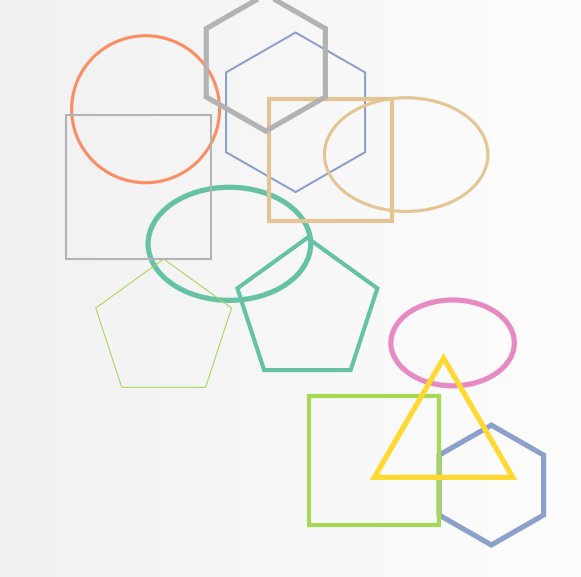[{"shape": "pentagon", "thickness": 2, "radius": 0.63, "center": [0.529, 0.461]}, {"shape": "oval", "thickness": 2.5, "radius": 0.7, "center": [0.395, 0.577]}, {"shape": "circle", "thickness": 1.5, "radius": 0.64, "center": [0.25, 0.81]}, {"shape": "hexagon", "thickness": 2.5, "radius": 0.52, "center": [0.845, 0.159]}, {"shape": "hexagon", "thickness": 1, "radius": 0.69, "center": [0.509, 0.805]}, {"shape": "oval", "thickness": 2.5, "radius": 0.53, "center": [0.779, 0.405]}, {"shape": "square", "thickness": 2, "radius": 0.56, "center": [0.643, 0.202]}, {"shape": "pentagon", "thickness": 0.5, "radius": 0.61, "center": [0.282, 0.428]}, {"shape": "triangle", "thickness": 2.5, "radius": 0.69, "center": [0.763, 0.241]}, {"shape": "square", "thickness": 2, "radius": 0.53, "center": [0.568, 0.723]}, {"shape": "oval", "thickness": 1.5, "radius": 0.7, "center": [0.699, 0.731]}, {"shape": "square", "thickness": 1, "radius": 0.62, "center": [0.238, 0.675]}, {"shape": "hexagon", "thickness": 2.5, "radius": 0.59, "center": [0.457, 0.89]}]